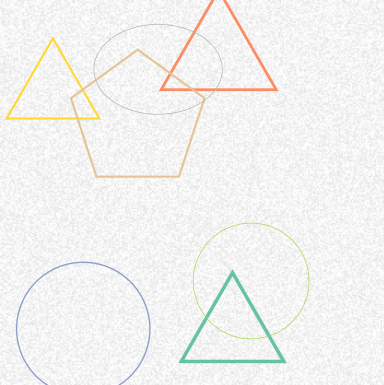[{"shape": "triangle", "thickness": 2.5, "radius": 0.77, "center": [0.604, 0.138]}, {"shape": "triangle", "thickness": 2, "radius": 0.86, "center": [0.568, 0.853]}, {"shape": "circle", "thickness": 1, "radius": 0.87, "center": [0.216, 0.146]}, {"shape": "circle", "thickness": 0.5, "radius": 0.75, "center": [0.652, 0.27]}, {"shape": "triangle", "thickness": 1.5, "radius": 0.69, "center": [0.137, 0.762]}, {"shape": "pentagon", "thickness": 1.5, "radius": 0.91, "center": [0.358, 0.689]}, {"shape": "oval", "thickness": 0.5, "radius": 0.83, "center": [0.411, 0.82]}]